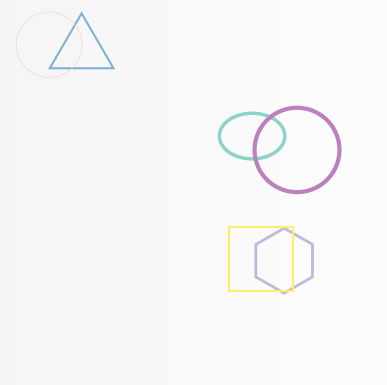[{"shape": "oval", "thickness": 2.5, "radius": 0.42, "center": [0.651, 0.647]}, {"shape": "hexagon", "thickness": 2, "radius": 0.42, "center": [0.733, 0.323]}, {"shape": "triangle", "thickness": 1.5, "radius": 0.47, "center": [0.211, 0.87]}, {"shape": "circle", "thickness": 0.5, "radius": 0.42, "center": [0.127, 0.884]}, {"shape": "circle", "thickness": 3, "radius": 0.55, "center": [0.766, 0.611]}, {"shape": "square", "thickness": 1.5, "radius": 0.41, "center": [0.674, 0.327]}]